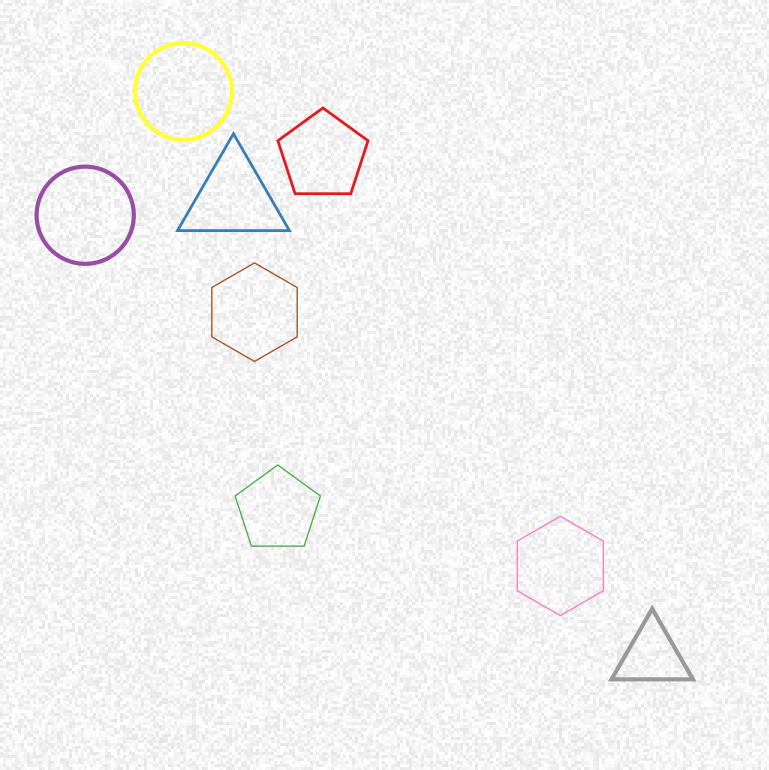[{"shape": "pentagon", "thickness": 1, "radius": 0.31, "center": [0.419, 0.798]}, {"shape": "triangle", "thickness": 1, "radius": 0.42, "center": [0.303, 0.742]}, {"shape": "pentagon", "thickness": 0.5, "radius": 0.29, "center": [0.361, 0.338]}, {"shape": "circle", "thickness": 1.5, "radius": 0.32, "center": [0.111, 0.72]}, {"shape": "circle", "thickness": 1.5, "radius": 0.31, "center": [0.238, 0.881]}, {"shape": "hexagon", "thickness": 0.5, "radius": 0.32, "center": [0.331, 0.595]}, {"shape": "hexagon", "thickness": 0.5, "radius": 0.32, "center": [0.728, 0.265]}, {"shape": "triangle", "thickness": 1.5, "radius": 0.31, "center": [0.847, 0.148]}]